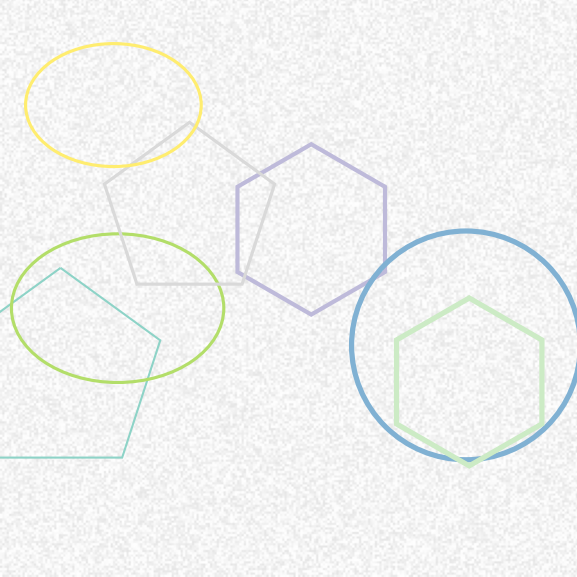[{"shape": "pentagon", "thickness": 1, "radius": 0.91, "center": [0.105, 0.354]}, {"shape": "hexagon", "thickness": 2, "radius": 0.74, "center": [0.539, 0.602]}, {"shape": "circle", "thickness": 2.5, "radius": 0.99, "center": [0.807, 0.401]}, {"shape": "oval", "thickness": 1.5, "radius": 0.92, "center": [0.204, 0.466]}, {"shape": "pentagon", "thickness": 1.5, "radius": 0.77, "center": [0.328, 0.632]}, {"shape": "hexagon", "thickness": 2.5, "radius": 0.73, "center": [0.813, 0.338]}, {"shape": "oval", "thickness": 1.5, "radius": 0.76, "center": [0.196, 0.817]}]